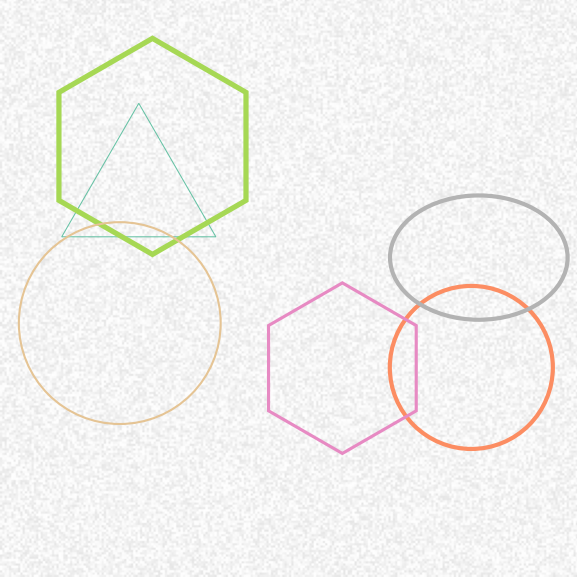[{"shape": "triangle", "thickness": 0.5, "radius": 0.77, "center": [0.24, 0.666]}, {"shape": "circle", "thickness": 2, "radius": 0.71, "center": [0.816, 0.363]}, {"shape": "hexagon", "thickness": 1.5, "radius": 0.74, "center": [0.593, 0.362]}, {"shape": "hexagon", "thickness": 2.5, "radius": 0.94, "center": [0.264, 0.746]}, {"shape": "circle", "thickness": 1, "radius": 0.87, "center": [0.207, 0.44]}, {"shape": "oval", "thickness": 2, "radius": 0.77, "center": [0.829, 0.553]}]